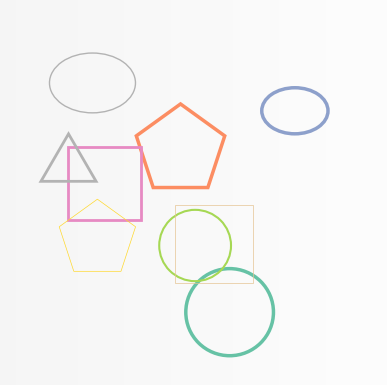[{"shape": "circle", "thickness": 2.5, "radius": 0.57, "center": [0.593, 0.189]}, {"shape": "pentagon", "thickness": 2.5, "radius": 0.6, "center": [0.466, 0.61]}, {"shape": "oval", "thickness": 2.5, "radius": 0.43, "center": [0.761, 0.712]}, {"shape": "square", "thickness": 2, "radius": 0.47, "center": [0.27, 0.523]}, {"shape": "circle", "thickness": 1.5, "radius": 0.46, "center": [0.504, 0.362]}, {"shape": "pentagon", "thickness": 0.5, "radius": 0.52, "center": [0.251, 0.379]}, {"shape": "square", "thickness": 0.5, "radius": 0.5, "center": [0.551, 0.367]}, {"shape": "oval", "thickness": 1, "radius": 0.55, "center": [0.239, 0.785]}, {"shape": "triangle", "thickness": 2, "radius": 0.41, "center": [0.177, 0.57]}]